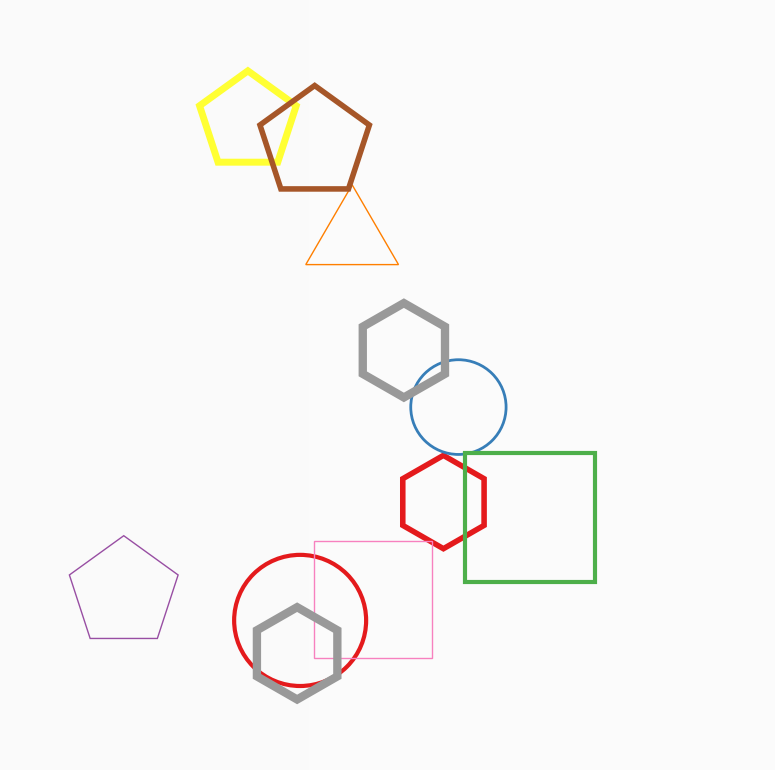[{"shape": "circle", "thickness": 1.5, "radius": 0.43, "center": [0.387, 0.194]}, {"shape": "hexagon", "thickness": 2, "radius": 0.3, "center": [0.572, 0.348]}, {"shape": "circle", "thickness": 1, "radius": 0.31, "center": [0.592, 0.471]}, {"shape": "square", "thickness": 1.5, "radius": 0.42, "center": [0.684, 0.328]}, {"shape": "pentagon", "thickness": 0.5, "radius": 0.37, "center": [0.16, 0.231]}, {"shape": "triangle", "thickness": 0.5, "radius": 0.35, "center": [0.454, 0.691]}, {"shape": "pentagon", "thickness": 2.5, "radius": 0.33, "center": [0.32, 0.842]}, {"shape": "pentagon", "thickness": 2, "radius": 0.37, "center": [0.406, 0.815]}, {"shape": "square", "thickness": 0.5, "radius": 0.38, "center": [0.481, 0.221]}, {"shape": "hexagon", "thickness": 3, "radius": 0.3, "center": [0.383, 0.152]}, {"shape": "hexagon", "thickness": 3, "radius": 0.31, "center": [0.521, 0.545]}]